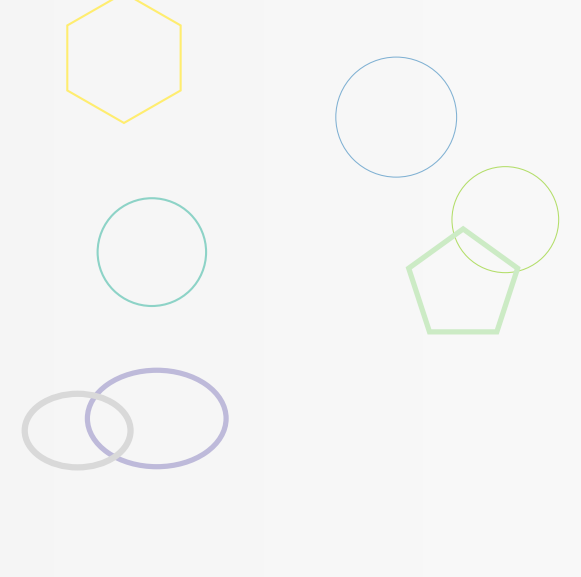[{"shape": "circle", "thickness": 1, "radius": 0.47, "center": [0.261, 0.563]}, {"shape": "oval", "thickness": 2.5, "radius": 0.6, "center": [0.27, 0.274]}, {"shape": "circle", "thickness": 0.5, "radius": 0.52, "center": [0.682, 0.796]}, {"shape": "circle", "thickness": 0.5, "radius": 0.46, "center": [0.869, 0.619]}, {"shape": "oval", "thickness": 3, "radius": 0.46, "center": [0.134, 0.254]}, {"shape": "pentagon", "thickness": 2.5, "radius": 0.49, "center": [0.797, 0.504]}, {"shape": "hexagon", "thickness": 1, "radius": 0.56, "center": [0.213, 0.899]}]